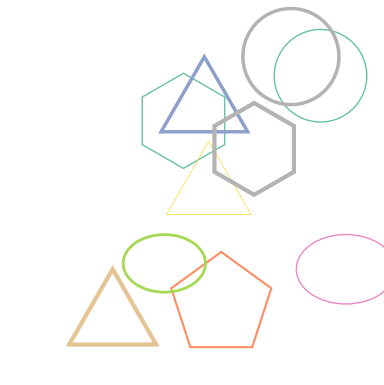[{"shape": "hexagon", "thickness": 1, "radius": 0.62, "center": [0.477, 0.686]}, {"shape": "circle", "thickness": 1, "radius": 0.6, "center": [0.832, 0.803]}, {"shape": "pentagon", "thickness": 1.5, "radius": 0.68, "center": [0.575, 0.209]}, {"shape": "triangle", "thickness": 2.5, "radius": 0.65, "center": [0.531, 0.723]}, {"shape": "oval", "thickness": 1, "radius": 0.64, "center": [0.898, 0.301]}, {"shape": "oval", "thickness": 2, "radius": 0.53, "center": [0.427, 0.316]}, {"shape": "triangle", "thickness": 0.5, "radius": 0.64, "center": [0.542, 0.506]}, {"shape": "triangle", "thickness": 3, "radius": 0.65, "center": [0.293, 0.17]}, {"shape": "circle", "thickness": 2.5, "radius": 0.62, "center": [0.756, 0.853]}, {"shape": "hexagon", "thickness": 3, "radius": 0.6, "center": [0.66, 0.613]}]